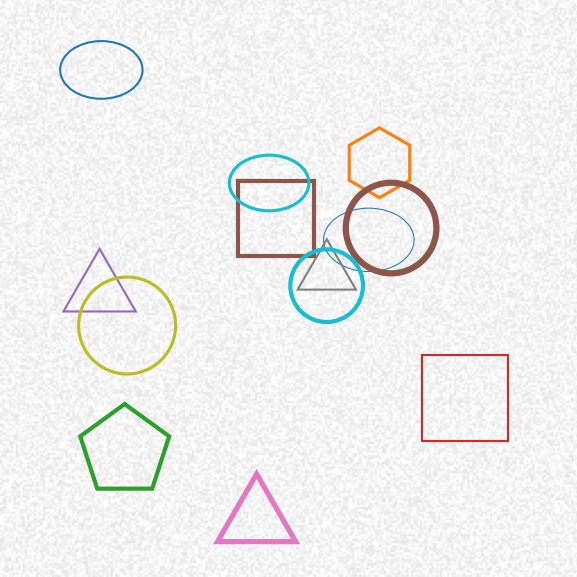[{"shape": "oval", "thickness": 0.5, "radius": 0.39, "center": [0.639, 0.584]}, {"shape": "oval", "thickness": 1, "radius": 0.36, "center": [0.176, 0.878]}, {"shape": "hexagon", "thickness": 1.5, "radius": 0.3, "center": [0.657, 0.717]}, {"shape": "pentagon", "thickness": 2, "radius": 0.4, "center": [0.216, 0.219]}, {"shape": "square", "thickness": 1, "radius": 0.37, "center": [0.805, 0.309]}, {"shape": "triangle", "thickness": 1, "radius": 0.36, "center": [0.172, 0.496]}, {"shape": "circle", "thickness": 3, "radius": 0.39, "center": [0.677, 0.604]}, {"shape": "square", "thickness": 2, "radius": 0.33, "center": [0.478, 0.621]}, {"shape": "triangle", "thickness": 2.5, "radius": 0.39, "center": [0.444, 0.1]}, {"shape": "triangle", "thickness": 1, "radius": 0.29, "center": [0.566, 0.527]}, {"shape": "circle", "thickness": 1.5, "radius": 0.42, "center": [0.22, 0.435]}, {"shape": "circle", "thickness": 2, "radius": 0.31, "center": [0.566, 0.504]}, {"shape": "oval", "thickness": 1.5, "radius": 0.34, "center": [0.466, 0.682]}]